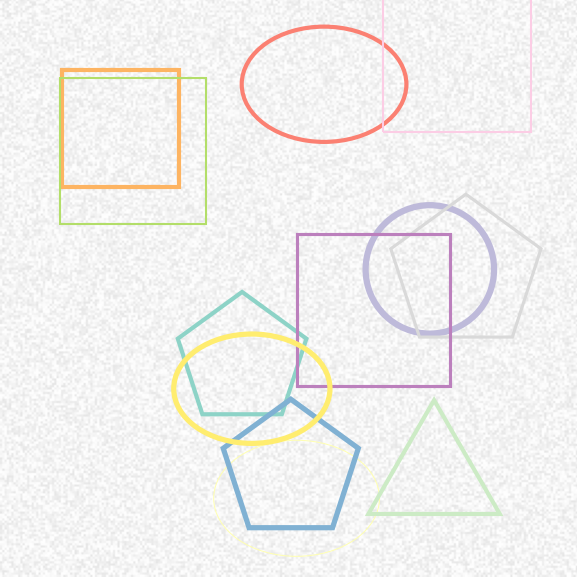[{"shape": "pentagon", "thickness": 2, "radius": 0.59, "center": [0.419, 0.377]}, {"shape": "oval", "thickness": 0.5, "radius": 0.72, "center": [0.514, 0.136]}, {"shape": "circle", "thickness": 3, "radius": 0.56, "center": [0.744, 0.533]}, {"shape": "oval", "thickness": 2, "radius": 0.71, "center": [0.561, 0.853]}, {"shape": "pentagon", "thickness": 2.5, "radius": 0.61, "center": [0.504, 0.185]}, {"shape": "square", "thickness": 2, "radius": 0.51, "center": [0.208, 0.777]}, {"shape": "square", "thickness": 1, "radius": 0.63, "center": [0.23, 0.737]}, {"shape": "square", "thickness": 1, "radius": 0.64, "center": [0.792, 0.899]}, {"shape": "pentagon", "thickness": 1.5, "radius": 0.68, "center": [0.807, 0.526]}, {"shape": "square", "thickness": 1.5, "radius": 0.66, "center": [0.647, 0.462]}, {"shape": "triangle", "thickness": 2, "radius": 0.66, "center": [0.752, 0.175]}, {"shape": "oval", "thickness": 2.5, "radius": 0.68, "center": [0.436, 0.326]}]